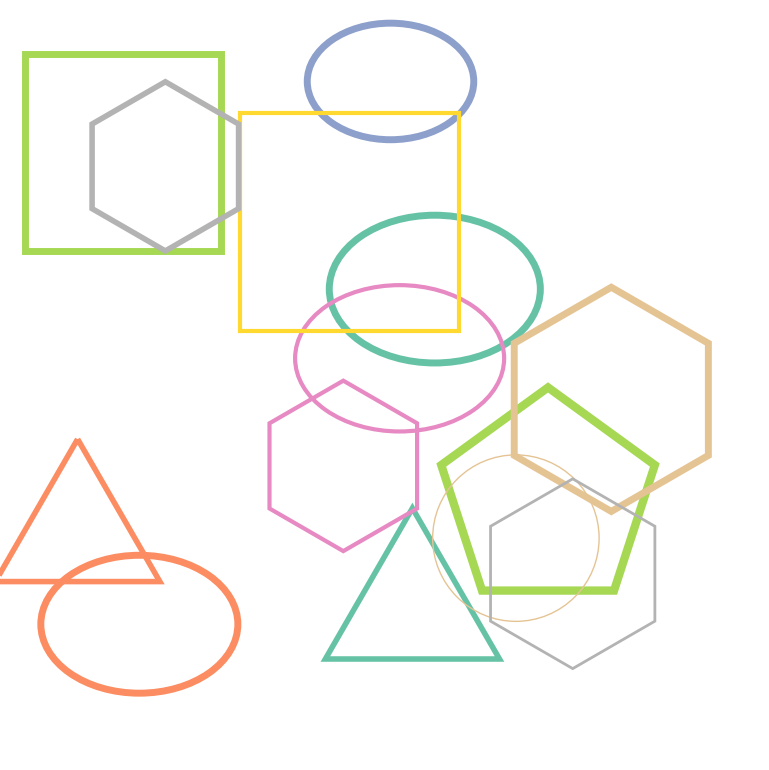[{"shape": "triangle", "thickness": 2, "radius": 0.65, "center": [0.536, 0.209]}, {"shape": "oval", "thickness": 2.5, "radius": 0.69, "center": [0.565, 0.625]}, {"shape": "oval", "thickness": 2.5, "radius": 0.64, "center": [0.181, 0.189]}, {"shape": "triangle", "thickness": 2, "radius": 0.62, "center": [0.101, 0.306]}, {"shape": "oval", "thickness": 2.5, "radius": 0.54, "center": [0.507, 0.894]}, {"shape": "oval", "thickness": 1.5, "radius": 0.68, "center": [0.519, 0.535]}, {"shape": "hexagon", "thickness": 1.5, "radius": 0.55, "center": [0.446, 0.395]}, {"shape": "square", "thickness": 2.5, "radius": 0.64, "center": [0.16, 0.802]}, {"shape": "pentagon", "thickness": 3, "radius": 0.73, "center": [0.712, 0.351]}, {"shape": "square", "thickness": 1.5, "radius": 0.71, "center": [0.454, 0.712]}, {"shape": "hexagon", "thickness": 2.5, "radius": 0.73, "center": [0.794, 0.481]}, {"shape": "circle", "thickness": 0.5, "radius": 0.54, "center": [0.67, 0.301]}, {"shape": "hexagon", "thickness": 1, "radius": 0.62, "center": [0.744, 0.255]}, {"shape": "hexagon", "thickness": 2, "radius": 0.55, "center": [0.215, 0.784]}]